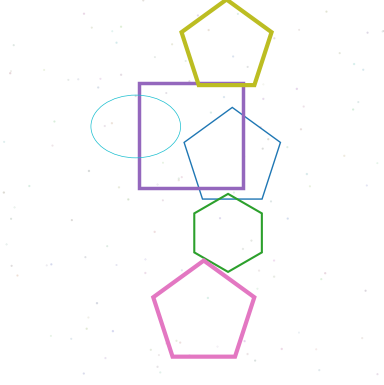[{"shape": "pentagon", "thickness": 1, "radius": 0.66, "center": [0.603, 0.589]}, {"shape": "hexagon", "thickness": 1.5, "radius": 0.51, "center": [0.592, 0.395]}, {"shape": "square", "thickness": 2.5, "radius": 0.68, "center": [0.496, 0.648]}, {"shape": "pentagon", "thickness": 3, "radius": 0.69, "center": [0.529, 0.185]}, {"shape": "pentagon", "thickness": 3, "radius": 0.61, "center": [0.588, 0.878]}, {"shape": "oval", "thickness": 0.5, "radius": 0.58, "center": [0.353, 0.672]}]